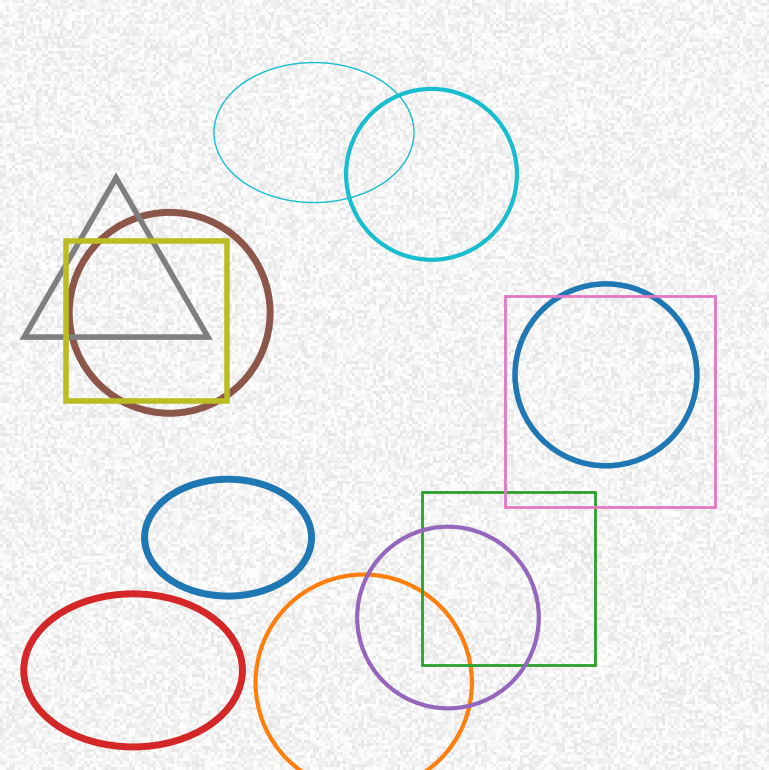[{"shape": "oval", "thickness": 2.5, "radius": 0.54, "center": [0.296, 0.302]}, {"shape": "circle", "thickness": 2, "radius": 0.59, "center": [0.787, 0.513]}, {"shape": "circle", "thickness": 1.5, "radius": 0.7, "center": [0.472, 0.113]}, {"shape": "square", "thickness": 1, "radius": 0.56, "center": [0.66, 0.249]}, {"shape": "oval", "thickness": 2.5, "radius": 0.71, "center": [0.173, 0.129]}, {"shape": "circle", "thickness": 1.5, "radius": 0.59, "center": [0.582, 0.198]}, {"shape": "circle", "thickness": 2.5, "radius": 0.65, "center": [0.22, 0.594]}, {"shape": "square", "thickness": 1, "radius": 0.68, "center": [0.792, 0.478]}, {"shape": "triangle", "thickness": 2, "radius": 0.69, "center": [0.151, 0.631]}, {"shape": "square", "thickness": 2, "radius": 0.52, "center": [0.19, 0.583]}, {"shape": "circle", "thickness": 1.5, "radius": 0.55, "center": [0.56, 0.774]}, {"shape": "oval", "thickness": 0.5, "radius": 0.65, "center": [0.408, 0.828]}]